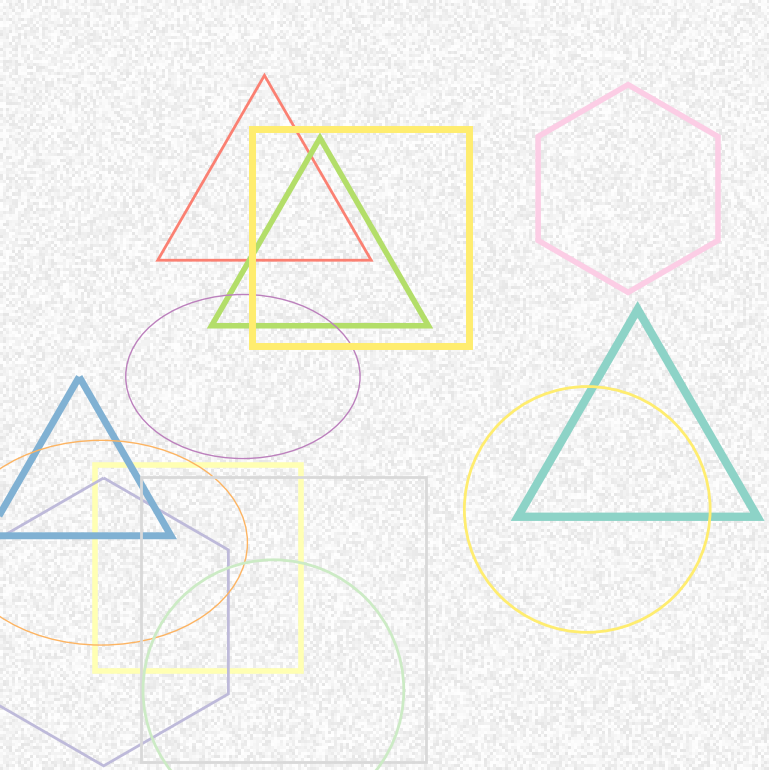[{"shape": "triangle", "thickness": 3, "radius": 0.9, "center": [0.828, 0.419]}, {"shape": "square", "thickness": 2, "radius": 0.67, "center": [0.257, 0.262]}, {"shape": "hexagon", "thickness": 1, "radius": 0.93, "center": [0.135, 0.192]}, {"shape": "triangle", "thickness": 1, "radius": 0.8, "center": [0.343, 0.742]}, {"shape": "triangle", "thickness": 2.5, "radius": 0.69, "center": [0.103, 0.373]}, {"shape": "oval", "thickness": 0.5, "radius": 0.95, "center": [0.131, 0.295]}, {"shape": "triangle", "thickness": 2, "radius": 0.81, "center": [0.416, 0.658]}, {"shape": "hexagon", "thickness": 2, "radius": 0.67, "center": [0.816, 0.755]}, {"shape": "square", "thickness": 1, "radius": 0.93, "center": [0.368, 0.195]}, {"shape": "oval", "thickness": 0.5, "radius": 0.76, "center": [0.315, 0.511]}, {"shape": "circle", "thickness": 1, "radius": 0.85, "center": [0.355, 0.104]}, {"shape": "square", "thickness": 2.5, "radius": 0.71, "center": [0.468, 0.691]}, {"shape": "circle", "thickness": 1, "radius": 0.8, "center": [0.763, 0.338]}]